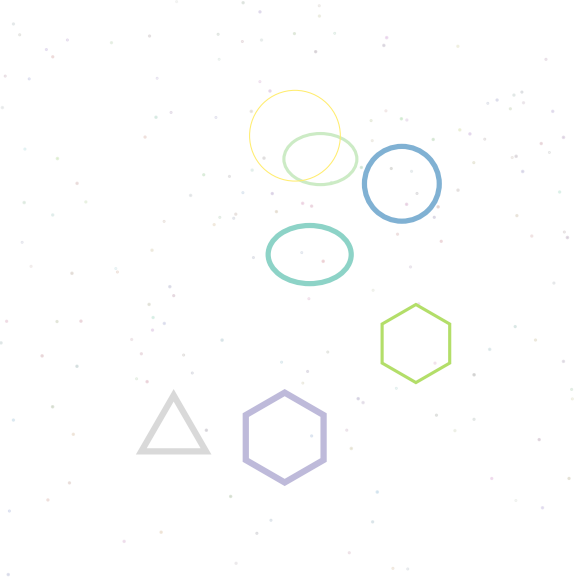[{"shape": "oval", "thickness": 2.5, "radius": 0.36, "center": [0.536, 0.558]}, {"shape": "hexagon", "thickness": 3, "radius": 0.39, "center": [0.493, 0.241]}, {"shape": "circle", "thickness": 2.5, "radius": 0.32, "center": [0.696, 0.681]}, {"shape": "hexagon", "thickness": 1.5, "radius": 0.34, "center": [0.72, 0.404]}, {"shape": "triangle", "thickness": 3, "radius": 0.32, "center": [0.301, 0.25]}, {"shape": "oval", "thickness": 1.5, "radius": 0.32, "center": [0.555, 0.724]}, {"shape": "circle", "thickness": 0.5, "radius": 0.39, "center": [0.511, 0.764]}]